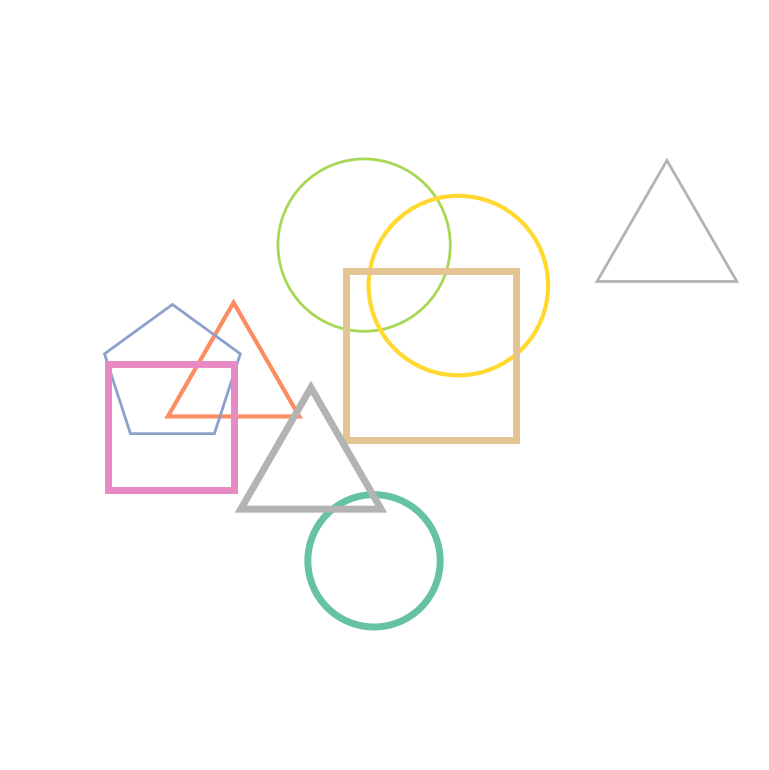[{"shape": "circle", "thickness": 2.5, "radius": 0.43, "center": [0.486, 0.272]}, {"shape": "triangle", "thickness": 1.5, "radius": 0.49, "center": [0.303, 0.508]}, {"shape": "pentagon", "thickness": 1, "radius": 0.46, "center": [0.224, 0.512]}, {"shape": "square", "thickness": 2.5, "radius": 0.41, "center": [0.222, 0.446]}, {"shape": "circle", "thickness": 1, "radius": 0.56, "center": [0.473, 0.682]}, {"shape": "circle", "thickness": 1.5, "radius": 0.58, "center": [0.595, 0.629]}, {"shape": "square", "thickness": 2.5, "radius": 0.55, "center": [0.56, 0.538]}, {"shape": "triangle", "thickness": 2.5, "radius": 0.53, "center": [0.404, 0.391]}, {"shape": "triangle", "thickness": 1, "radius": 0.52, "center": [0.866, 0.687]}]